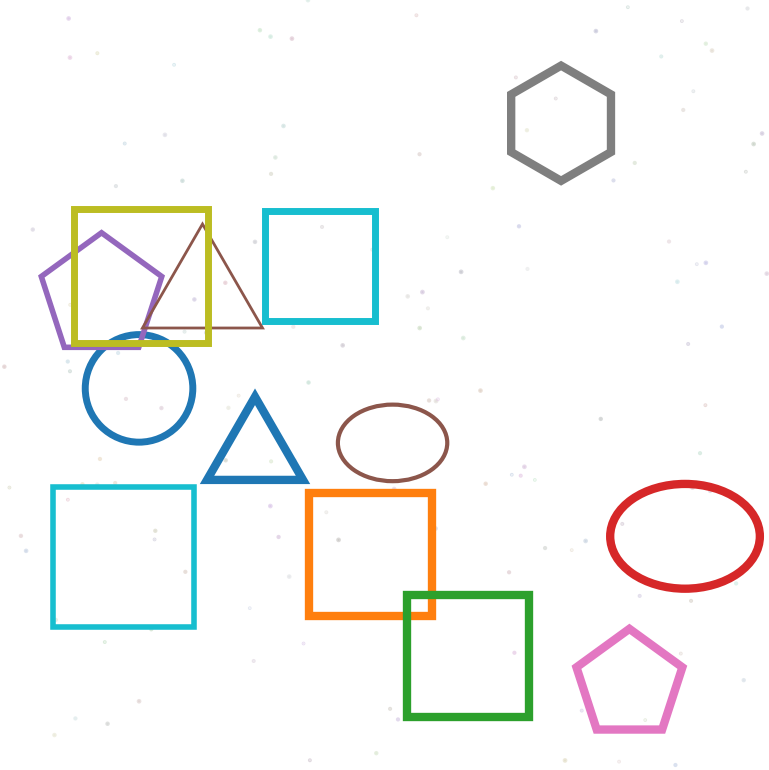[{"shape": "triangle", "thickness": 3, "radius": 0.36, "center": [0.331, 0.413]}, {"shape": "circle", "thickness": 2.5, "radius": 0.35, "center": [0.181, 0.496]}, {"shape": "square", "thickness": 3, "radius": 0.4, "center": [0.481, 0.28]}, {"shape": "square", "thickness": 3, "radius": 0.4, "center": [0.608, 0.148]}, {"shape": "oval", "thickness": 3, "radius": 0.49, "center": [0.89, 0.303]}, {"shape": "pentagon", "thickness": 2, "radius": 0.41, "center": [0.132, 0.615]}, {"shape": "oval", "thickness": 1.5, "radius": 0.36, "center": [0.51, 0.425]}, {"shape": "triangle", "thickness": 1, "radius": 0.45, "center": [0.263, 0.619]}, {"shape": "pentagon", "thickness": 3, "radius": 0.36, "center": [0.817, 0.111]}, {"shape": "hexagon", "thickness": 3, "radius": 0.37, "center": [0.729, 0.84]}, {"shape": "square", "thickness": 2.5, "radius": 0.43, "center": [0.183, 0.642]}, {"shape": "square", "thickness": 2, "radius": 0.46, "center": [0.16, 0.277]}, {"shape": "square", "thickness": 2.5, "radius": 0.36, "center": [0.415, 0.654]}]